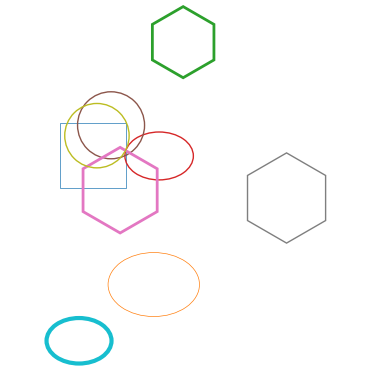[{"shape": "square", "thickness": 0.5, "radius": 0.43, "center": [0.242, 0.596]}, {"shape": "oval", "thickness": 0.5, "radius": 0.59, "center": [0.399, 0.261]}, {"shape": "hexagon", "thickness": 2, "radius": 0.46, "center": [0.476, 0.89]}, {"shape": "oval", "thickness": 1, "radius": 0.44, "center": [0.413, 0.595]}, {"shape": "circle", "thickness": 1, "radius": 0.44, "center": [0.288, 0.675]}, {"shape": "hexagon", "thickness": 2, "radius": 0.56, "center": [0.312, 0.506]}, {"shape": "hexagon", "thickness": 1, "radius": 0.59, "center": [0.744, 0.486]}, {"shape": "circle", "thickness": 1, "radius": 0.42, "center": [0.252, 0.648]}, {"shape": "oval", "thickness": 3, "radius": 0.42, "center": [0.205, 0.115]}]